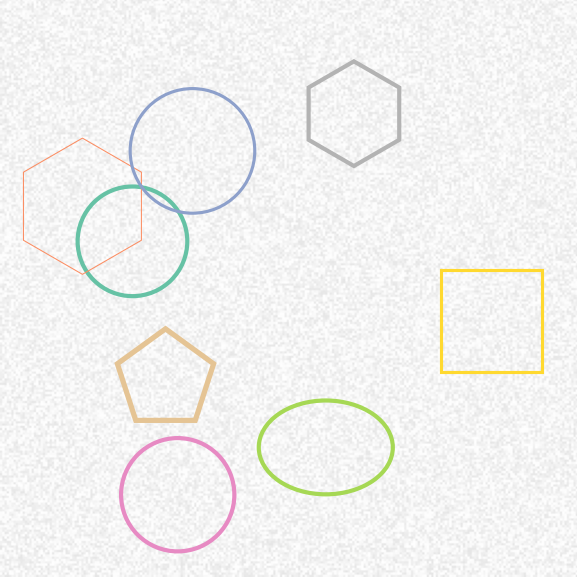[{"shape": "circle", "thickness": 2, "radius": 0.47, "center": [0.229, 0.581]}, {"shape": "hexagon", "thickness": 0.5, "radius": 0.59, "center": [0.143, 0.642]}, {"shape": "circle", "thickness": 1.5, "radius": 0.54, "center": [0.333, 0.738]}, {"shape": "circle", "thickness": 2, "radius": 0.49, "center": [0.308, 0.142]}, {"shape": "oval", "thickness": 2, "radius": 0.58, "center": [0.564, 0.224]}, {"shape": "square", "thickness": 1.5, "radius": 0.44, "center": [0.851, 0.444]}, {"shape": "pentagon", "thickness": 2.5, "radius": 0.44, "center": [0.287, 0.342]}, {"shape": "hexagon", "thickness": 2, "radius": 0.45, "center": [0.613, 0.802]}]